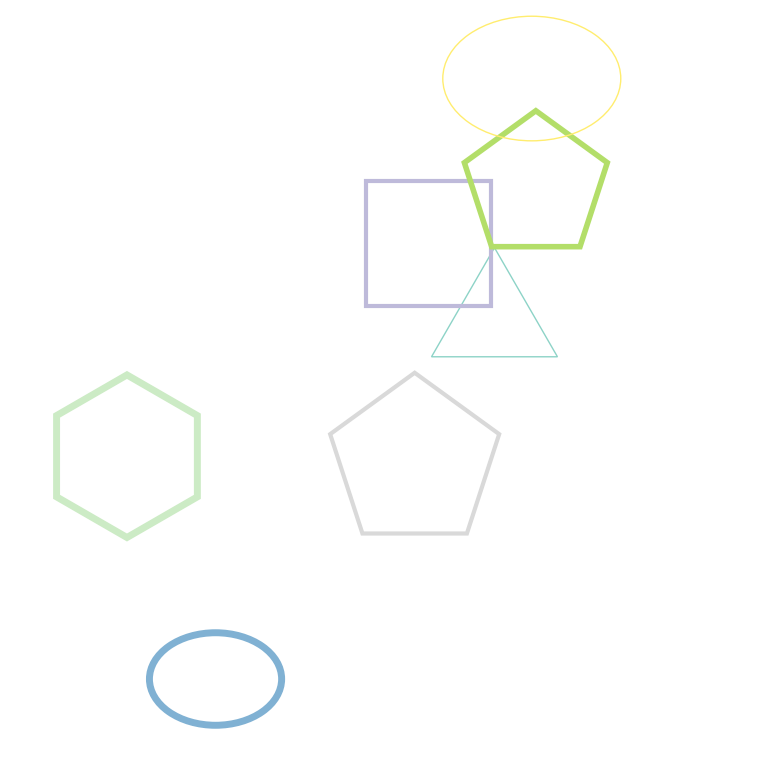[{"shape": "triangle", "thickness": 0.5, "radius": 0.47, "center": [0.642, 0.584]}, {"shape": "square", "thickness": 1.5, "radius": 0.41, "center": [0.556, 0.684]}, {"shape": "oval", "thickness": 2.5, "radius": 0.43, "center": [0.28, 0.118]}, {"shape": "pentagon", "thickness": 2, "radius": 0.49, "center": [0.696, 0.759]}, {"shape": "pentagon", "thickness": 1.5, "radius": 0.58, "center": [0.539, 0.401]}, {"shape": "hexagon", "thickness": 2.5, "radius": 0.53, "center": [0.165, 0.408]}, {"shape": "oval", "thickness": 0.5, "radius": 0.58, "center": [0.691, 0.898]}]